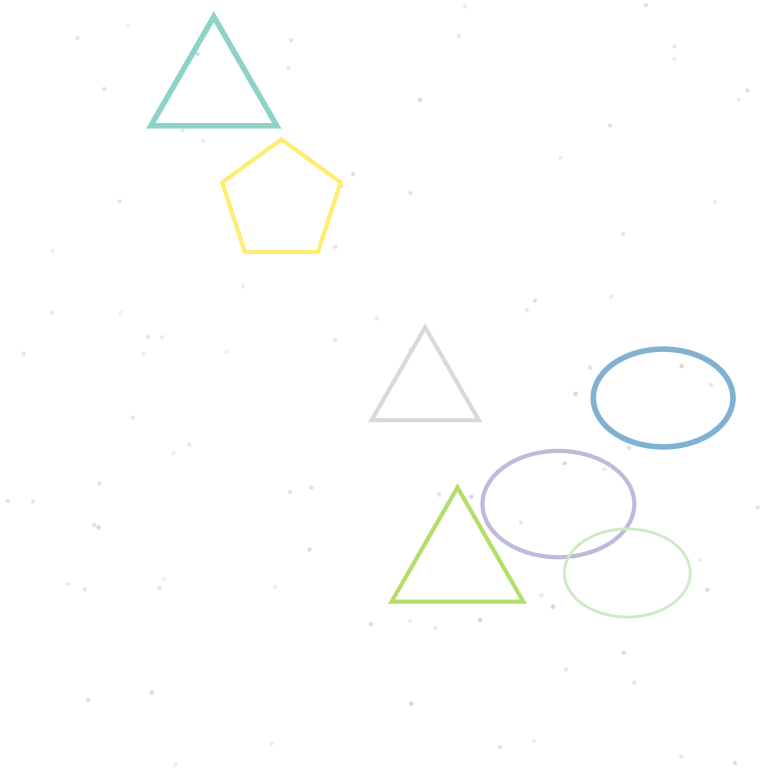[{"shape": "triangle", "thickness": 2, "radius": 0.47, "center": [0.278, 0.884]}, {"shape": "oval", "thickness": 1.5, "radius": 0.49, "center": [0.725, 0.345]}, {"shape": "oval", "thickness": 2, "radius": 0.45, "center": [0.861, 0.483]}, {"shape": "triangle", "thickness": 1.5, "radius": 0.49, "center": [0.594, 0.268]}, {"shape": "triangle", "thickness": 1.5, "radius": 0.4, "center": [0.552, 0.495]}, {"shape": "oval", "thickness": 1, "radius": 0.41, "center": [0.815, 0.256]}, {"shape": "pentagon", "thickness": 1.5, "radius": 0.4, "center": [0.365, 0.738]}]